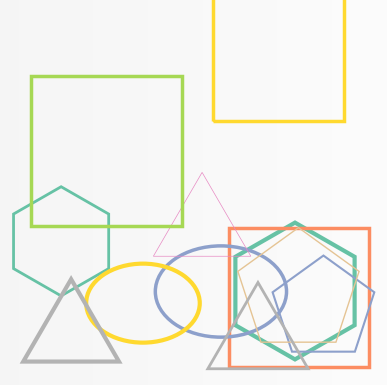[{"shape": "hexagon", "thickness": 2, "radius": 0.71, "center": [0.158, 0.373]}, {"shape": "hexagon", "thickness": 3, "radius": 0.89, "center": [0.761, 0.244]}, {"shape": "square", "thickness": 2.5, "radius": 0.9, "center": [0.771, 0.227]}, {"shape": "oval", "thickness": 2.5, "radius": 0.85, "center": [0.57, 0.243]}, {"shape": "pentagon", "thickness": 1.5, "radius": 0.69, "center": [0.835, 0.198]}, {"shape": "triangle", "thickness": 0.5, "radius": 0.73, "center": [0.522, 0.407]}, {"shape": "square", "thickness": 2.5, "radius": 0.97, "center": [0.275, 0.608]}, {"shape": "square", "thickness": 2.5, "radius": 0.85, "center": [0.718, 0.854]}, {"shape": "oval", "thickness": 3, "radius": 0.73, "center": [0.369, 0.213]}, {"shape": "pentagon", "thickness": 1, "radius": 0.82, "center": [0.77, 0.244]}, {"shape": "triangle", "thickness": 3, "radius": 0.71, "center": [0.184, 0.132]}, {"shape": "triangle", "thickness": 2, "radius": 0.75, "center": [0.666, 0.117]}]